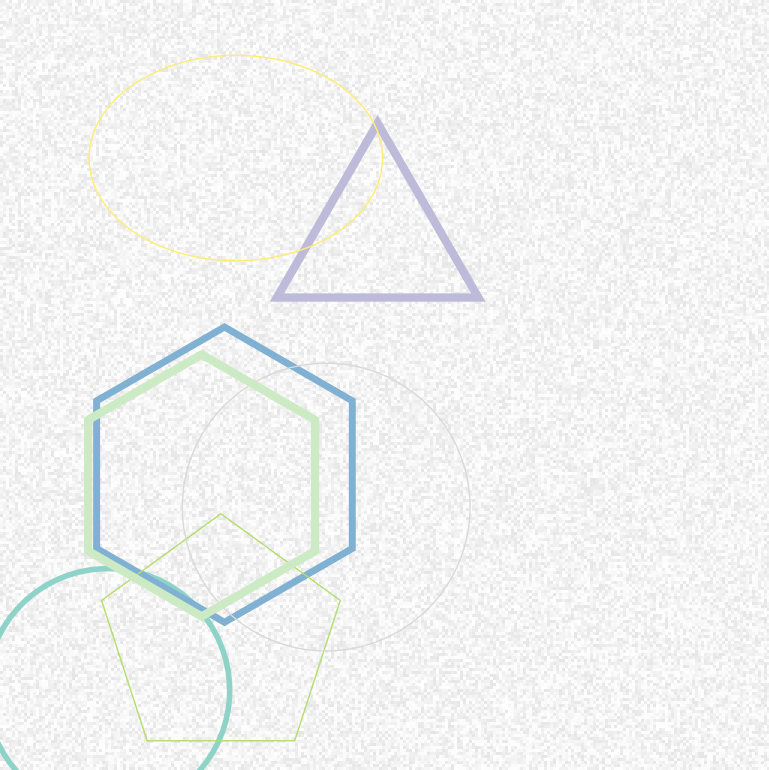[{"shape": "circle", "thickness": 2, "radius": 0.79, "center": [0.14, 0.103]}, {"shape": "triangle", "thickness": 3, "radius": 0.76, "center": [0.49, 0.689]}, {"shape": "hexagon", "thickness": 2.5, "radius": 0.96, "center": [0.292, 0.384]}, {"shape": "pentagon", "thickness": 0.5, "radius": 0.81, "center": [0.287, 0.17]}, {"shape": "circle", "thickness": 0.5, "radius": 0.93, "center": [0.424, 0.341]}, {"shape": "hexagon", "thickness": 3, "radius": 0.85, "center": [0.262, 0.37]}, {"shape": "oval", "thickness": 0.5, "radius": 0.95, "center": [0.306, 0.795]}]